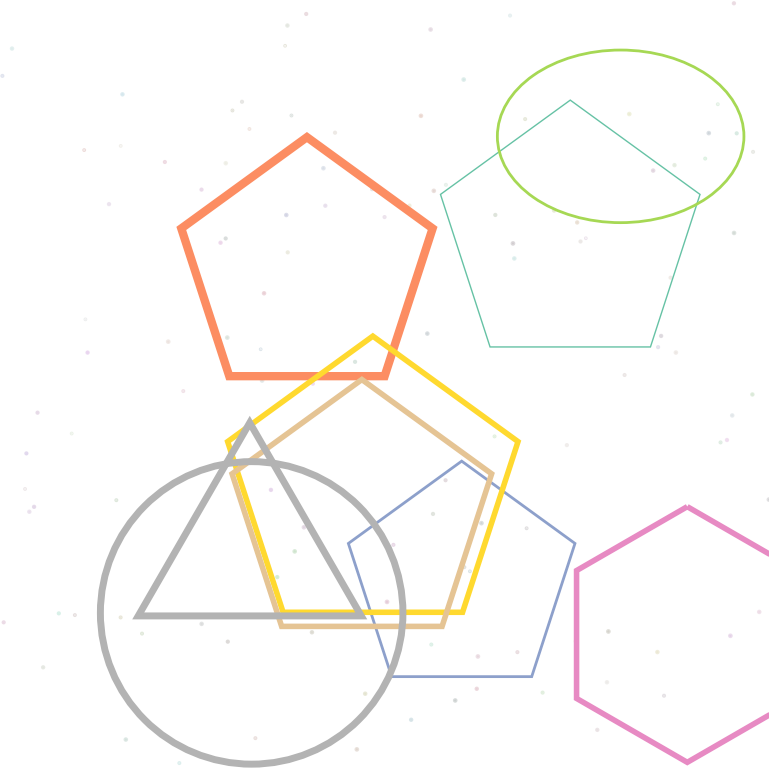[{"shape": "pentagon", "thickness": 0.5, "radius": 0.89, "center": [0.741, 0.693]}, {"shape": "pentagon", "thickness": 3, "radius": 0.86, "center": [0.399, 0.65]}, {"shape": "pentagon", "thickness": 1, "radius": 0.77, "center": [0.6, 0.246]}, {"shape": "hexagon", "thickness": 2, "radius": 0.83, "center": [0.893, 0.176]}, {"shape": "oval", "thickness": 1, "radius": 0.8, "center": [0.806, 0.823]}, {"shape": "pentagon", "thickness": 2, "radius": 0.99, "center": [0.484, 0.365]}, {"shape": "pentagon", "thickness": 2, "radius": 0.89, "center": [0.47, 0.33]}, {"shape": "triangle", "thickness": 2.5, "radius": 0.84, "center": [0.324, 0.284]}, {"shape": "circle", "thickness": 2.5, "radius": 0.98, "center": [0.327, 0.204]}]